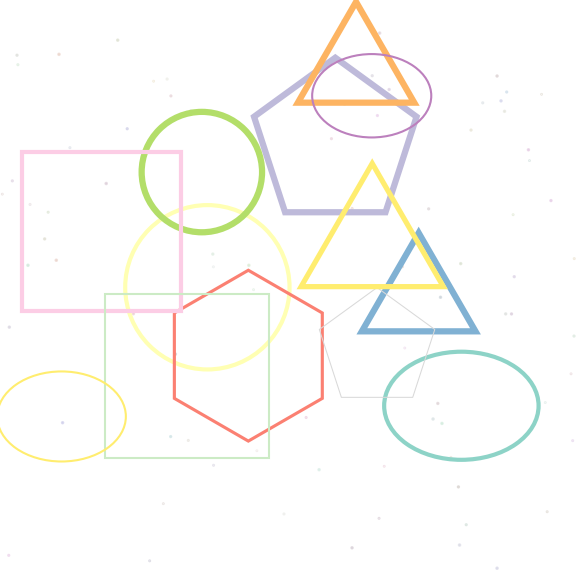[{"shape": "oval", "thickness": 2, "radius": 0.67, "center": [0.799, 0.297]}, {"shape": "circle", "thickness": 2, "radius": 0.71, "center": [0.359, 0.502]}, {"shape": "pentagon", "thickness": 3, "radius": 0.74, "center": [0.581, 0.751]}, {"shape": "hexagon", "thickness": 1.5, "radius": 0.74, "center": [0.43, 0.383]}, {"shape": "triangle", "thickness": 3, "radius": 0.57, "center": [0.725, 0.482]}, {"shape": "triangle", "thickness": 3, "radius": 0.58, "center": [0.617, 0.88]}, {"shape": "circle", "thickness": 3, "radius": 0.52, "center": [0.35, 0.701]}, {"shape": "square", "thickness": 2, "radius": 0.69, "center": [0.176, 0.599]}, {"shape": "pentagon", "thickness": 0.5, "radius": 0.53, "center": [0.653, 0.396]}, {"shape": "oval", "thickness": 1, "radius": 0.52, "center": [0.644, 0.833]}, {"shape": "square", "thickness": 1, "radius": 0.71, "center": [0.324, 0.347]}, {"shape": "oval", "thickness": 1, "radius": 0.56, "center": [0.107, 0.278]}, {"shape": "triangle", "thickness": 2.5, "radius": 0.71, "center": [0.645, 0.574]}]